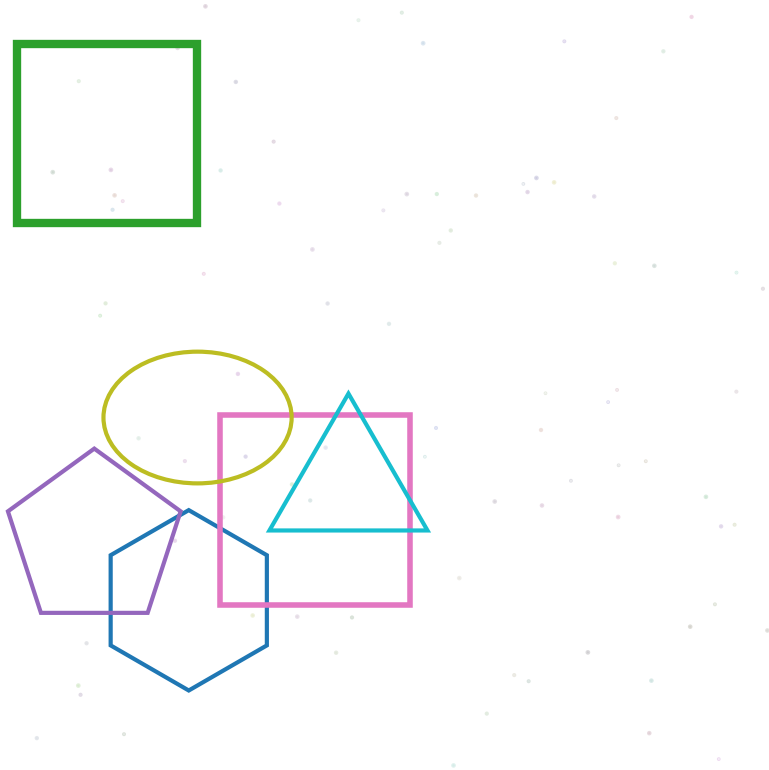[{"shape": "hexagon", "thickness": 1.5, "radius": 0.59, "center": [0.245, 0.22]}, {"shape": "square", "thickness": 3, "radius": 0.58, "center": [0.139, 0.826]}, {"shape": "pentagon", "thickness": 1.5, "radius": 0.59, "center": [0.122, 0.299]}, {"shape": "square", "thickness": 2, "radius": 0.62, "center": [0.409, 0.338]}, {"shape": "oval", "thickness": 1.5, "radius": 0.61, "center": [0.257, 0.458]}, {"shape": "triangle", "thickness": 1.5, "radius": 0.59, "center": [0.453, 0.37]}]